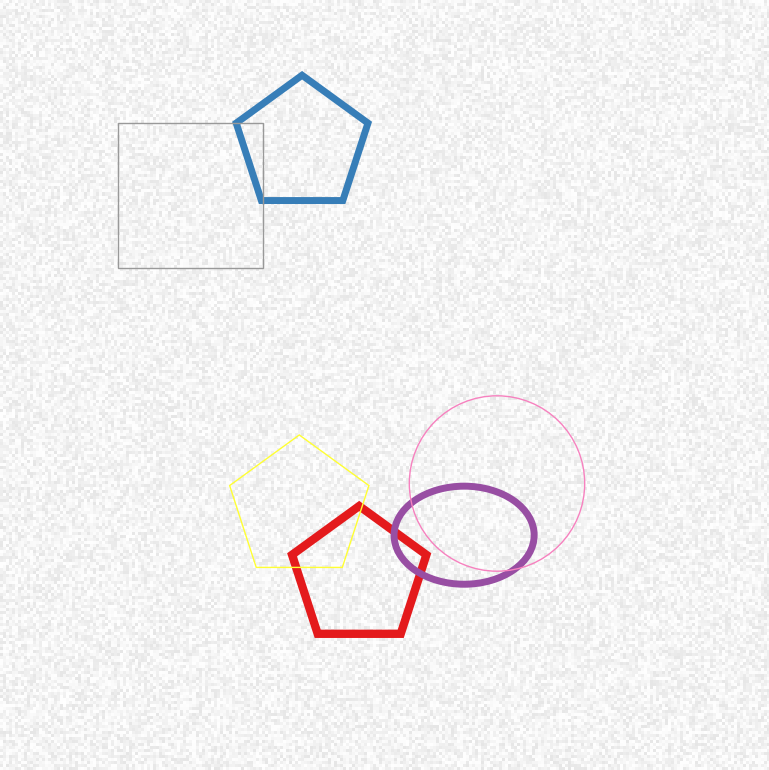[{"shape": "pentagon", "thickness": 3, "radius": 0.46, "center": [0.467, 0.251]}, {"shape": "pentagon", "thickness": 2.5, "radius": 0.45, "center": [0.392, 0.812]}, {"shape": "oval", "thickness": 2.5, "radius": 0.45, "center": [0.603, 0.305]}, {"shape": "pentagon", "thickness": 0.5, "radius": 0.48, "center": [0.389, 0.34]}, {"shape": "circle", "thickness": 0.5, "radius": 0.57, "center": [0.645, 0.372]}, {"shape": "square", "thickness": 0.5, "radius": 0.47, "center": [0.248, 0.746]}]